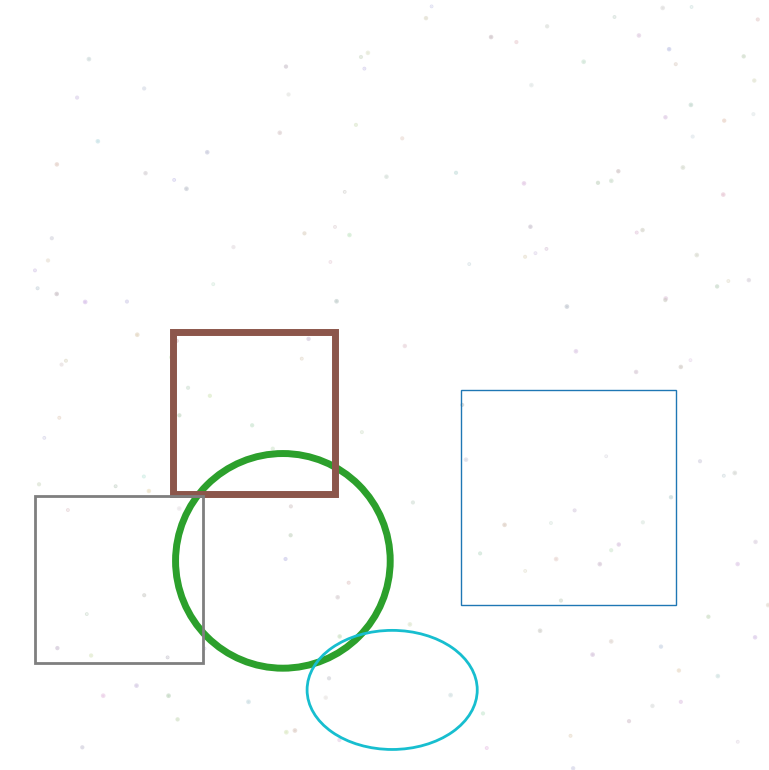[{"shape": "square", "thickness": 0.5, "radius": 0.7, "center": [0.738, 0.354]}, {"shape": "circle", "thickness": 2.5, "radius": 0.7, "center": [0.367, 0.272]}, {"shape": "square", "thickness": 2.5, "radius": 0.53, "center": [0.33, 0.464]}, {"shape": "square", "thickness": 1, "radius": 0.54, "center": [0.155, 0.247]}, {"shape": "oval", "thickness": 1, "radius": 0.55, "center": [0.509, 0.104]}]